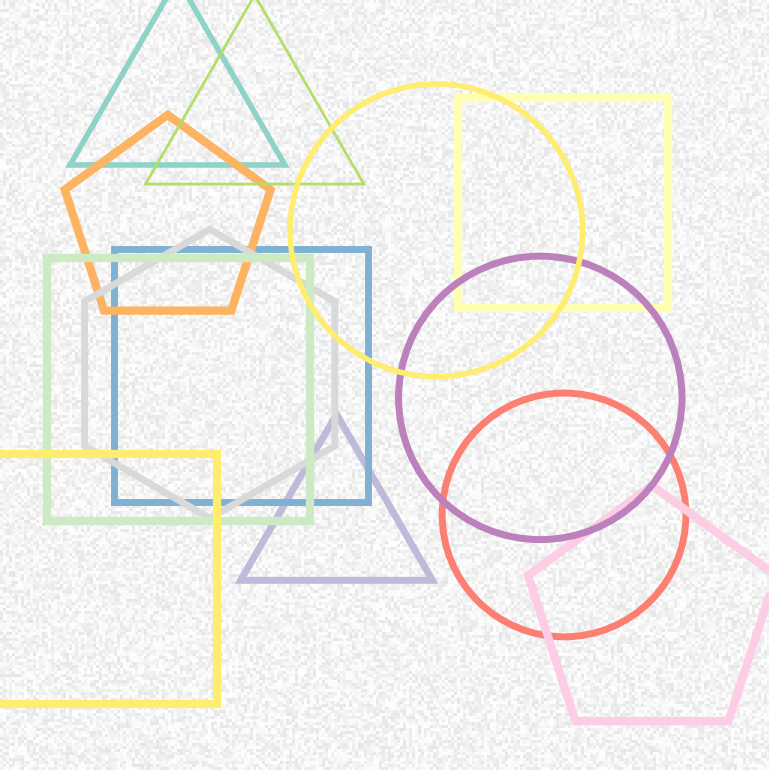[{"shape": "triangle", "thickness": 2, "radius": 0.81, "center": [0.23, 0.866]}, {"shape": "square", "thickness": 3, "radius": 0.68, "center": [0.731, 0.737]}, {"shape": "triangle", "thickness": 2.5, "radius": 0.72, "center": [0.437, 0.318]}, {"shape": "circle", "thickness": 2.5, "radius": 0.79, "center": [0.733, 0.331]}, {"shape": "square", "thickness": 2.5, "radius": 0.82, "center": [0.313, 0.513]}, {"shape": "pentagon", "thickness": 3, "radius": 0.7, "center": [0.218, 0.71]}, {"shape": "triangle", "thickness": 1, "radius": 0.82, "center": [0.331, 0.843]}, {"shape": "pentagon", "thickness": 3, "radius": 0.85, "center": [0.847, 0.2]}, {"shape": "hexagon", "thickness": 2.5, "radius": 0.94, "center": [0.272, 0.515]}, {"shape": "circle", "thickness": 2.5, "radius": 0.92, "center": [0.702, 0.483]}, {"shape": "square", "thickness": 3, "radius": 0.85, "center": [0.232, 0.494]}, {"shape": "circle", "thickness": 2, "radius": 0.95, "center": [0.567, 0.701]}, {"shape": "square", "thickness": 3, "radius": 0.81, "center": [0.12, 0.248]}]